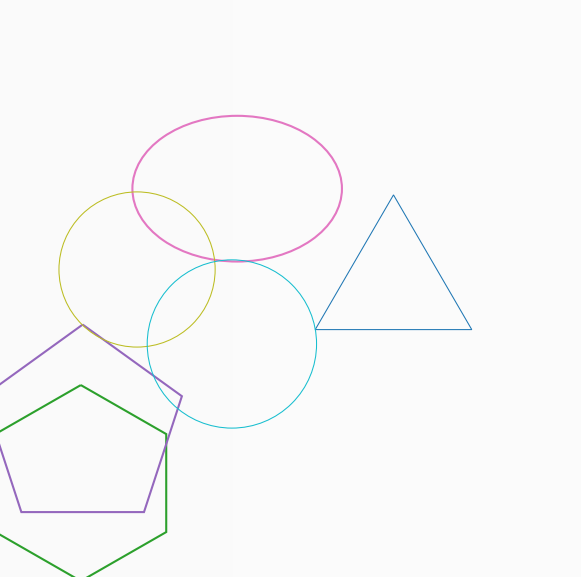[{"shape": "triangle", "thickness": 0.5, "radius": 0.78, "center": [0.677, 0.506]}, {"shape": "hexagon", "thickness": 1, "radius": 0.85, "center": [0.139, 0.163]}, {"shape": "pentagon", "thickness": 1, "radius": 0.9, "center": [0.142, 0.258]}, {"shape": "oval", "thickness": 1, "radius": 0.9, "center": [0.408, 0.672]}, {"shape": "circle", "thickness": 0.5, "radius": 0.67, "center": [0.236, 0.532]}, {"shape": "circle", "thickness": 0.5, "radius": 0.73, "center": [0.399, 0.404]}]